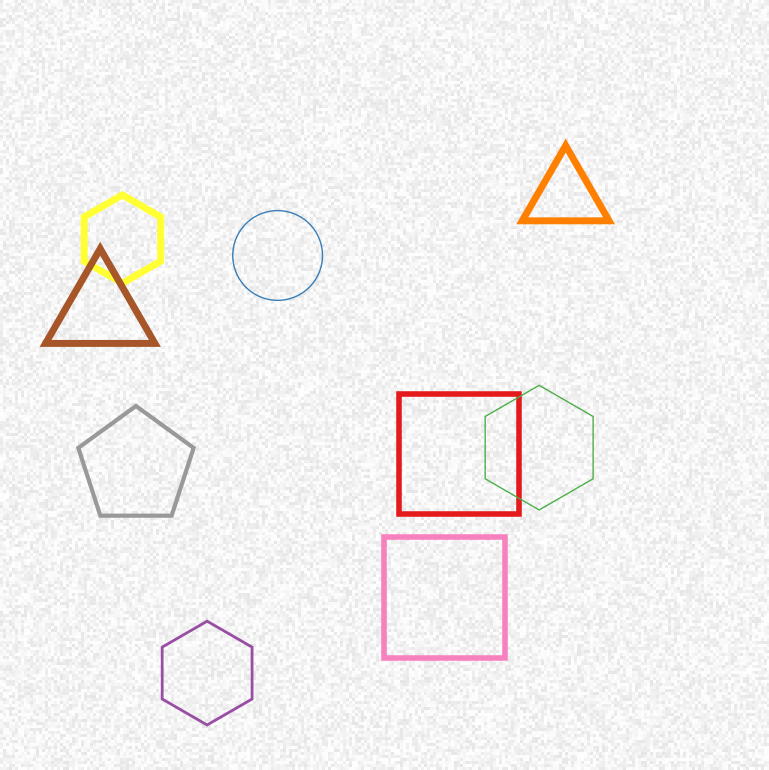[{"shape": "square", "thickness": 2, "radius": 0.39, "center": [0.596, 0.41]}, {"shape": "circle", "thickness": 0.5, "radius": 0.29, "center": [0.361, 0.668]}, {"shape": "hexagon", "thickness": 0.5, "radius": 0.4, "center": [0.7, 0.419]}, {"shape": "hexagon", "thickness": 1, "radius": 0.34, "center": [0.269, 0.126]}, {"shape": "triangle", "thickness": 2.5, "radius": 0.33, "center": [0.735, 0.746]}, {"shape": "hexagon", "thickness": 2.5, "radius": 0.29, "center": [0.159, 0.689]}, {"shape": "triangle", "thickness": 2.5, "radius": 0.41, "center": [0.13, 0.595]}, {"shape": "square", "thickness": 2, "radius": 0.39, "center": [0.577, 0.224]}, {"shape": "pentagon", "thickness": 1.5, "radius": 0.39, "center": [0.177, 0.394]}]